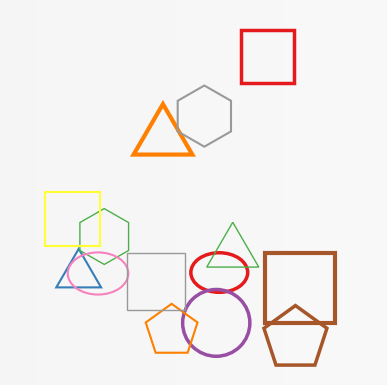[{"shape": "square", "thickness": 2.5, "radius": 0.34, "center": [0.691, 0.853]}, {"shape": "oval", "thickness": 2.5, "radius": 0.37, "center": [0.566, 0.292]}, {"shape": "triangle", "thickness": 1.5, "radius": 0.33, "center": [0.203, 0.287]}, {"shape": "triangle", "thickness": 1, "radius": 0.39, "center": [0.601, 0.345]}, {"shape": "hexagon", "thickness": 1, "radius": 0.36, "center": [0.269, 0.386]}, {"shape": "circle", "thickness": 2.5, "radius": 0.43, "center": [0.558, 0.161]}, {"shape": "pentagon", "thickness": 1.5, "radius": 0.35, "center": [0.443, 0.141]}, {"shape": "triangle", "thickness": 3, "radius": 0.44, "center": [0.421, 0.642]}, {"shape": "square", "thickness": 1.5, "radius": 0.35, "center": [0.187, 0.43]}, {"shape": "square", "thickness": 3, "radius": 0.45, "center": [0.774, 0.251]}, {"shape": "pentagon", "thickness": 2.5, "radius": 0.43, "center": [0.762, 0.121]}, {"shape": "oval", "thickness": 1.5, "radius": 0.39, "center": [0.253, 0.29]}, {"shape": "square", "thickness": 1, "radius": 0.37, "center": [0.403, 0.269]}, {"shape": "hexagon", "thickness": 1.5, "radius": 0.4, "center": [0.527, 0.698]}]